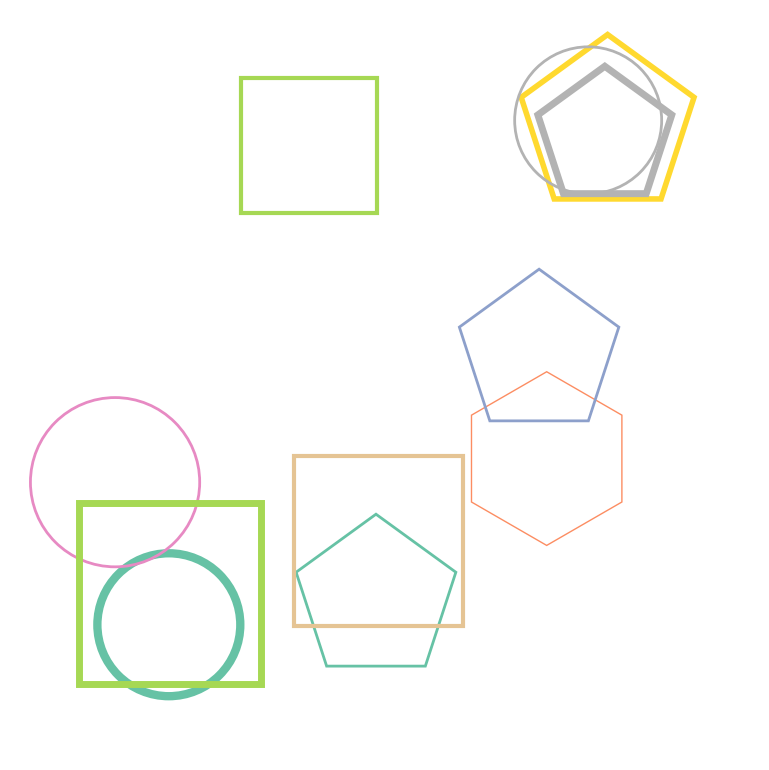[{"shape": "pentagon", "thickness": 1, "radius": 0.55, "center": [0.488, 0.223]}, {"shape": "circle", "thickness": 3, "radius": 0.46, "center": [0.219, 0.189]}, {"shape": "hexagon", "thickness": 0.5, "radius": 0.56, "center": [0.71, 0.404]}, {"shape": "pentagon", "thickness": 1, "radius": 0.54, "center": [0.7, 0.542]}, {"shape": "circle", "thickness": 1, "radius": 0.55, "center": [0.149, 0.374]}, {"shape": "square", "thickness": 2.5, "radius": 0.59, "center": [0.221, 0.229]}, {"shape": "square", "thickness": 1.5, "radius": 0.44, "center": [0.401, 0.811]}, {"shape": "pentagon", "thickness": 2, "radius": 0.59, "center": [0.789, 0.837]}, {"shape": "square", "thickness": 1.5, "radius": 0.55, "center": [0.491, 0.298]}, {"shape": "pentagon", "thickness": 2.5, "radius": 0.46, "center": [0.785, 0.822]}, {"shape": "circle", "thickness": 1, "radius": 0.48, "center": [0.764, 0.844]}]